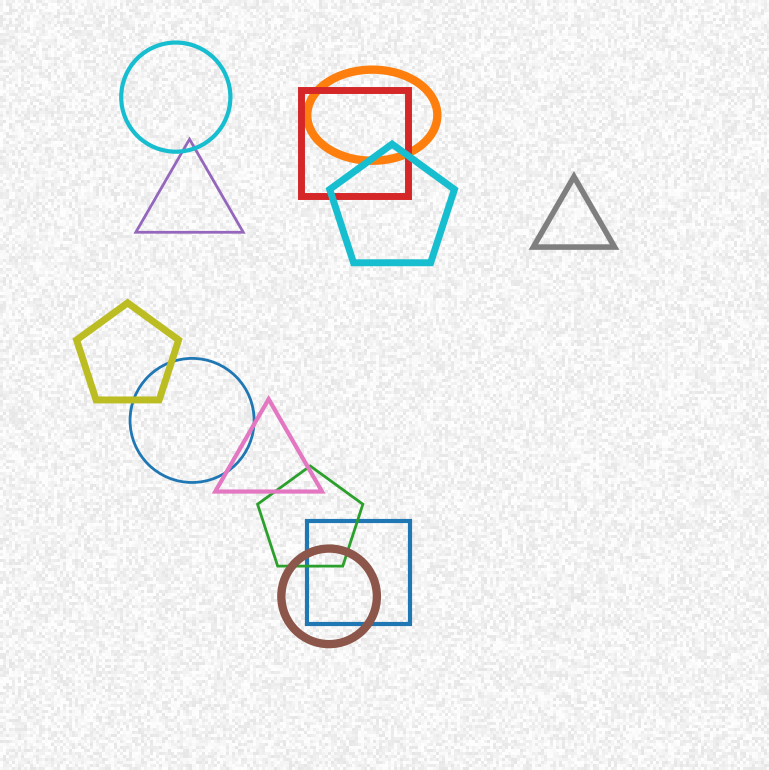[{"shape": "circle", "thickness": 1, "radius": 0.4, "center": [0.249, 0.454]}, {"shape": "square", "thickness": 1.5, "radius": 0.33, "center": [0.466, 0.256]}, {"shape": "oval", "thickness": 3, "radius": 0.42, "center": [0.483, 0.85]}, {"shape": "pentagon", "thickness": 1, "radius": 0.36, "center": [0.403, 0.323]}, {"shape": "square", "thickness": 2.5, "radius": 0.35, "center": [0.46, 0.814]}, {"shape": "triangle", "thickness": 1, "radius": 0.4, "center": [0.246, 0.739]}, {"shape": "circle", "thickness": 3, "radius": 0.31, "center": [0.427, 0.226]}, {"shape": "triangle", "thickness": 1.5, "radius": 0.4, "center": [0.349, 0.402]}, {"shape": "triangle", "thickness": 2, "radius": 0.3, "center": [0.745, 0.71]}, {"shape": "pentagon", "thickness": 2.5, "radius": 0.35, "center": [0.166, 0.537]}, {"shape": "circle", "thickness": 1.5, "radius": 0.35, "center": [0.228, 0.874]}, {"shape": "pentagon", "thickness": 2.5, "radius": 0.43, "center": [0.509, 0.728]}]